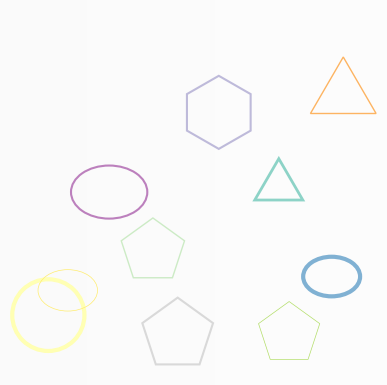[{"shape": "triangle", "thickness": 2, "radius": 0.36, "center": [0.719, 0.516]}, {"shape": "circle", "thickness": 3, "radius": 0.47, "center": [0.125, 0.181]}, {"shape": "hexagon", "thickness": 1.5, "radius": 0.47, "center": [0.565, 0.708]}, {"shape": "oval", "thickness": 3, "radius": 0.37, "center": [0.856, 0.282]}, {"shape": "triangle", "thickness": 1, "radius": 0.49, "center": [0.886, 0.754]}, {"shape": "pentagon", "thickness": 0.5, "radius": 0.42, "center": [0.746, 0.134]}, {"shape": "pentagon", "thickness": 1.5, "radius": 0.48, "center": [0.459, 0.131]}, {"shape": "oval", "thickness": 1.5, "radius": 0.49, "center": [0.282, 0.501]}, {"shape": "pentagon", "thickness": 1, "radius": 0.43, "center": [0.395, 0.348]}, {"shape": "oval", "thickness": 0.5, "radius": 0.38, "center": [0.175, 0.246]}]